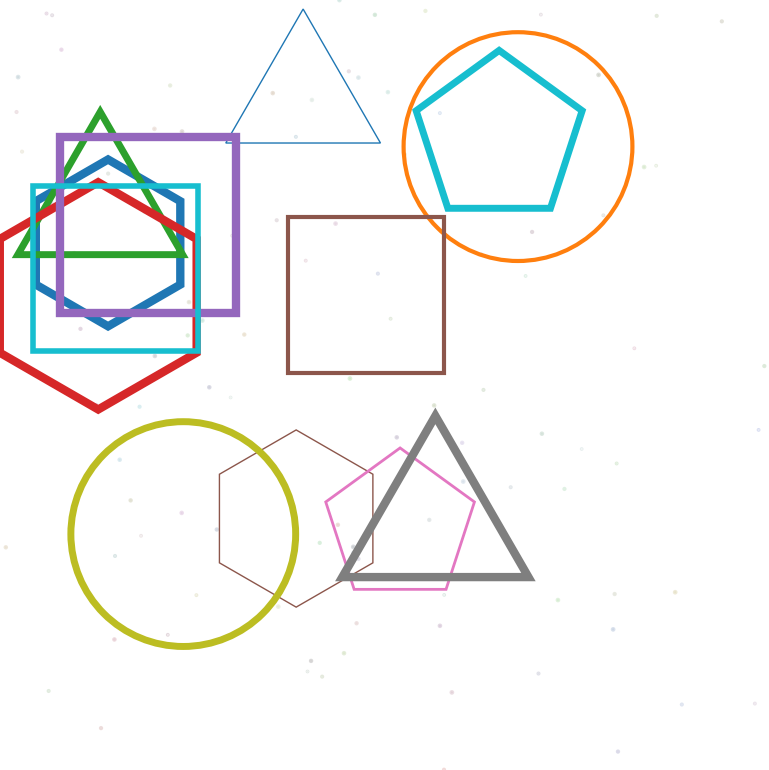[{"shape": "triangle", "thickness": 0.5, "radius": 0.58, "center": [0.394, 0.872]}, {"shape": "hexagon", "thickness": 3, "radius": 0.54, "center": [0.14, 0.685]}, {"shape": "circle", "thickness": 1.5, "radius": 0.74, "center": [0.673, 0.81]}, {"shape": "triangle", "thickness": 2.5, "radius": 0.62, "center": [0.13, 0.731]}, {"shape": "hexagon", "thickness": 3, "radius": 0.74, "center": [0.128, 0.616]}, {"shape": "square", "thickness": 3, "radius": 0.57, "center": [0.192, 0.707]}, {"shape": "hexagon", "thickness": 0.5, "radius": 0.58, "center": [0.385, 0.327]}, {"shape": "square", "thickness": 1.5, "radius": 0.51, "center": [0.475, 0.617]}, {"shape": "pentagon", "thickness": 1, "radius": 0.51, "center": [0.52, 0.317]}, {"shape": "triangle", "thickness": 3, "radius": 0.7, "center": [0.565, 0.32]}, {"shape": "circle", "thickness": 2.5, "radius": 0.73, "center": [0.238, 0.306]}, {"shape": "pentagon", "thickness": 2.5, "radius": 0.57, "center": [0.648, 0.821]}, {"shape": "square", "thickness": 2, "radius": 0.54, "center": [0.15, 0.652]}]